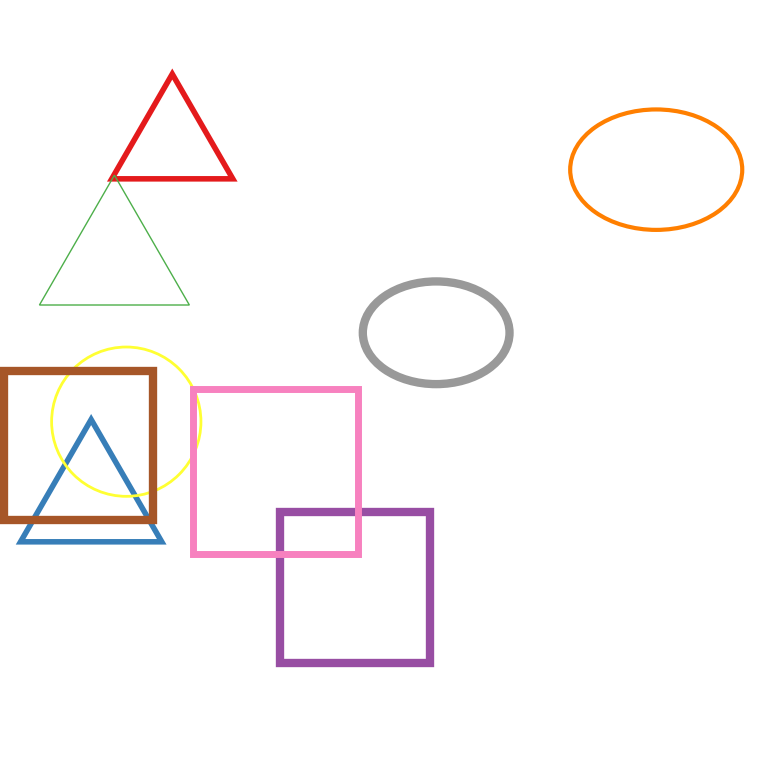[{"shape": "triangle", "thickness": 2, "radius": 0.45, "center": [0.224, 0.813]}, {"shape": "triangle", "thickness": 2, "radius": 0.53, "center": [0.118, 0.349]}, {"shape": "triangle", "thickness": 0.5, "radius": 0.56, "center": [0.149, 0.66]}, {"shape": "square", "thickness": 3, "radius": 0.49, "center": [0.461, 0.237]}, {"shape": "oval", "thickness": 1.5, "radius": 0.56, "center": [0.852, 0.78]}, {"shape": "circle", "thickness": 1, "radius": 0.48, "center": [0.164, 0.452]}, {"shape": "square", "thickness": 3, "radius": 0.48, "center": [0.102, 0.422]}, {"shape": "square", "thickness": 2.5, "radius": 0.54, "center": [0.357, 0.388]}, {"shape": "oval", "thickness": 3, "radius": 0.48, "center": [0.566, 0.568]}]